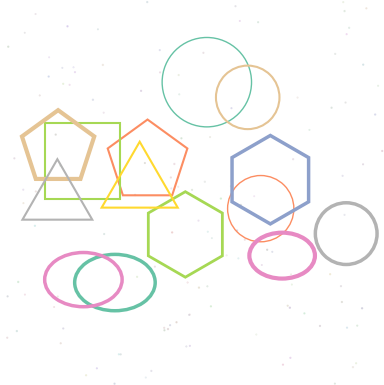[{"shape": "oval", "thickness": 2.5, "radius": 0.52, "center": [0.299, 0.266]}, {"shape": "circle", "thickness": 1, "radius": 0.58, "center": [0.537, 0.787]}, {"shape": "circle", "thickness": 1, "radius": 0.43, "center": [0.677, 0.458]}, {"shape": "pentagon", "thickness": 1.5, "radius": 0.54, "center": [0.383, 0.581]}, {"shape": "hexagon", "thickness": 2.5, "radius": 0.57, "center": [0.702, 0.533]}, {"shape": "oval", "thickness": 2.5, "radius": 0.5, "center": [0.217, 0.274]}, {"shape": "oval", "thickness": 3, "radius": 0.43, "center": [0.733, 0.336]}, {"shape": "hexagon", "thickness": 2, "radius": 0.56, "center": [0.481, 0.391]}, {"shape": "square", "thickness": 1.5, "radius": 0.49, "center": [0.214, 0.582]}, {"shape": "triangle", "thickness": 1.5, "radius": 0.57, "center": [0.363, 0.518]}, {"shape": "pentagon", "thickness": 3, "radius": 0.49, "center": [0.151, 0.615]}, {"shape": "circle", "thickness": 1.5, "radius": 0.41, "center": [0.643, 0.747]}, {"shape": "circle", "thickness": 2.5, "radius": 0.4, "center": [0.899, 0.393]}, {"shape": "triangle", "thickness": 1.5, "radius": 0.52, "center": [0.149, 0.482]}]